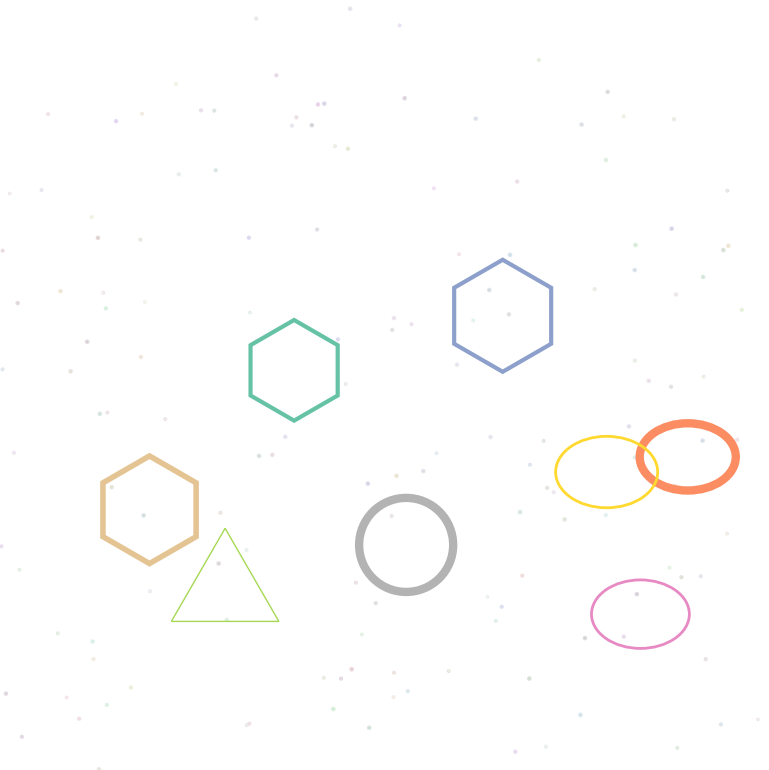[{"shape": "hexagon", "thickness": 1.5, "radius": 0.33, "center": [0.382, 0.519]}, {"shape": "oval", "thickness": 3, "radius": 0.31, "center": [0.893, 0.407]}, {"shape": "hexagon", "thickness": 1.5, "radius": 0.36, "center": [0.653, 0.59]}, {"shape": "oval", "thickness": 1, "radius": 0.32, "center": [0.832, 0.202]}, {"shape": "triangle", "thickness": 0.5, "radius": 0.4, "center": [0.292, 0.233]}, {"shape": "oval", "thickness": 1, "radius": 0.33, "center": [0.788, 0.387]}, {"shape": "hexagon", "thickness": 2, "radius": 0.35, "center": [0.194, 0.338]}, {"shape": "circle", "thickness": 3, "radius": 0.31, "center": [0.527, 0.292]}]